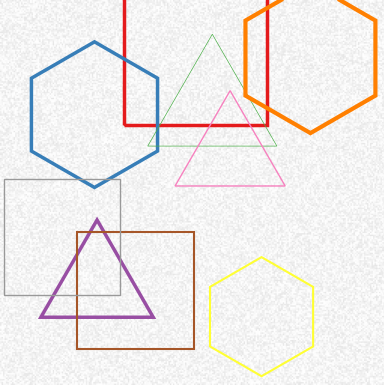[{"shape": "square", "thickness": 2.5, "radius": 0.93, "center": [0.509, 0.86]}, {"shape": "hexagon", "thickness": 2.5, "radius": 0.95, "center": [0.245, 0.702]}, {"shape": "triangle", "thickness": 0.5, "radius": 0.97, "center": [0.551, 0.717]}, {"shape": "triangle", "thickness": 2.5, "radius": 0.84, "center": [0.252, 0.26]}, {"shape": "hexagon", "thickness": 3, "radius": 0.97, "center": [0.806, 0.849]}, {"shape": "hexagon", "thickness": 1.5, "radius": 0.77, "center": [0.679, 0.177]}, {"shape": "square", "thickness": 1.5, "radius": 0.76, "center": [0.351, 0.246]}, {"shape": "triangle", "thickness": 1, "radius": 0.83, "center": [0.598, 0.599]}, {"shape": "square", "thickness": 1, "radius": 0.76, "center": [0.162, 0.385]}]